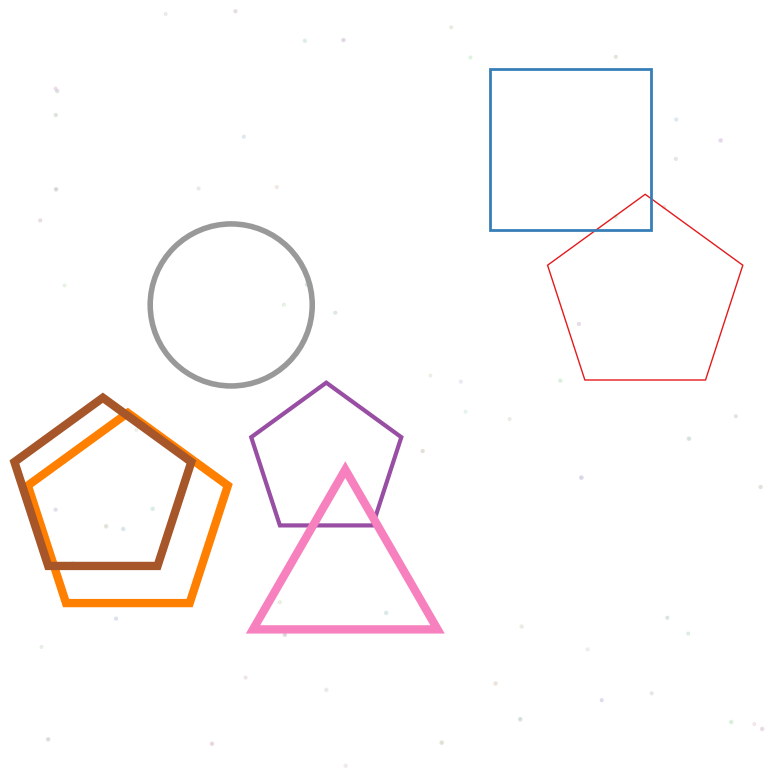[{"shape": "pentagon", "thickness": 0.5, "radius": 0.67, "center": [0.838, 0.614]}, {"shape": "square", "thickness": 1, "radius": 0.52, "center": [0.741, 0.806]}, {"shape": "pentagon", "thickness": 1.5, "radius": 0.51, "center": [0.424, 0.401]}, {"shape": "pentagon", "thickness": 3, "radius": 0.68, "center": [0.166, 0.327]}, {"shape": "pentagon", "thickness": 3, "radius": 0.6, "center": [0.134, 0.363]}, {"shape": "triangle", "thickness": 3, "radius": 0.69, "center": [0.448, 0.252]}, {"shape": "circle", "thickness": 2, "radius": 0.53, "center": [0.3, 0.604]}]